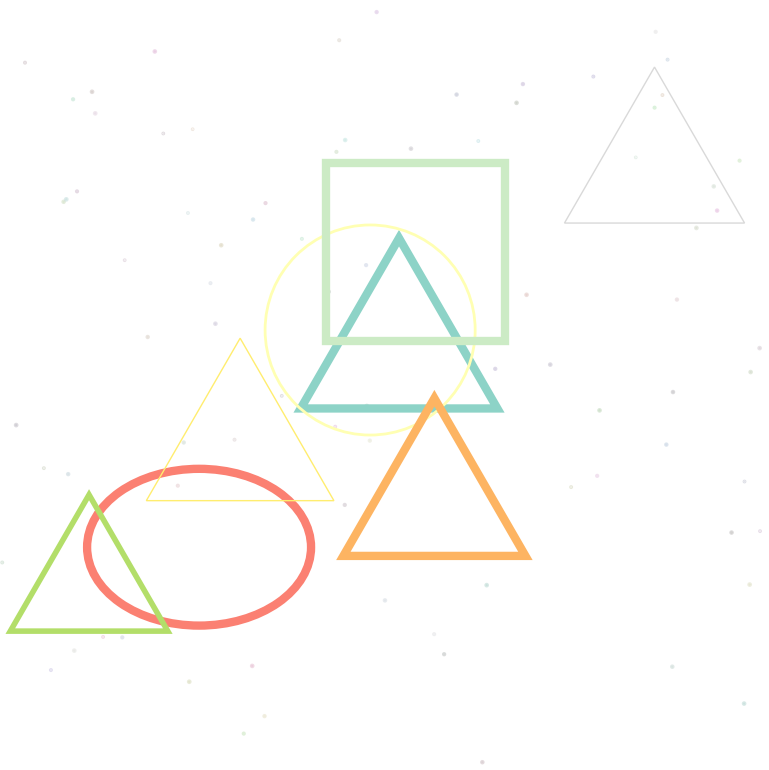[{"shape": "triangle", "thickness": 3, "radius": 0.74, "center": [0.518, 0.543]}, {"shape": "circle", "thickness": 1, "radius": 0.68, "center": [0.481, 0.571]}, {"shape": "oval", "thickness": 3, "radius": 0.73, "center": [0.259, 0.289]}, {"shape": "triangle", "thickness": 3, "radius": 0.68, "center": [0.564, 0.346]}, {"shape": "triangle", "thickness": 2, "radius": 0.59, "center": [0.116, 0.239]}, {"shape": "triangle", "thickness": 0.5, "radius": 0.68, "center": [0.85, 0.778]}, {"shape": "square", "thickness": 3, "radius": 0.58, "center": [0.54, 0.673]}, {"shape": "triangle", "thickness": 0.5, "radius": 0.7, "center": [0.312, 0.42]}]